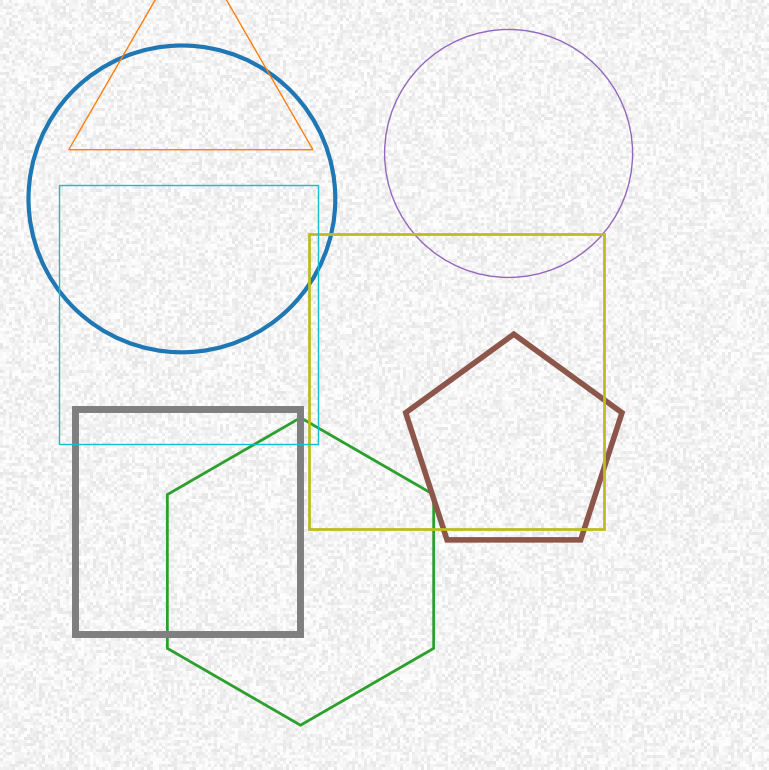[{"shape": "circle", "thickness": 1.5, "radius": 1.0, "center": [0.236, 0.742]}, {"shape": "triangle", "thickness": 0.5, "radius": 0.92, "center": [0.248, 0.897]}, {"shape": "hexagon", "thickness": 1, "radius": 1.0, "center": [0.39, 0.258]}, {"shape": "circle", "thickness": 0.5, "radius": 0.81, "center": [0.661, 0.801]}, {"shape": "pentagon", "thickness": 2, "radius": 0.74, "center": [0.667, 0.418]}, {"shape": "square", "thickness": 2.5, "radius": 0.73, "center": [0.243, 0.323]}, {"shape": "square", "thickness": 1, "radius": 0.96, "center": [0.592, 0.505]}, {"shape": "square", "thickness": 0.5, "radius": 0.84, "center": [0.245, 0.591]}]